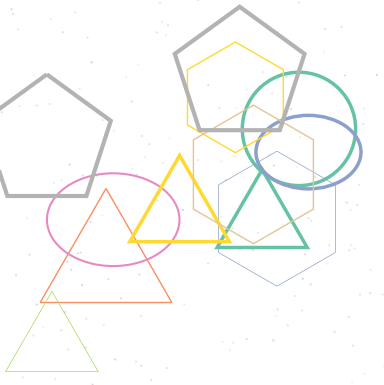[{"shape": "circle", "thickness": 2.5, "radius": 0.74, "center": [0.777, 0.665]}, {"shape": "triangle", "thickness": 2.5, "radius": 0.68, "center": [0.681, 0.425]}, {"shape": "triangle", "thickness": 1, "radius": 0.99, "center": [0.275, 0.313]}, {"shape": "oval", "thickness": 2.5, "radius": 0.68, "center": [0.801, 0.605]}, {"shape": "hexagon", "thickness": 0.5, "radius": 0.88, "center": [0.719, 0.432]}, {"shape": "oval", "thickness": 1.5, "radius": 0.86, "center": [0.294, 0.429]}, {"shape": "triangle", "thickness": 0.5, "radius": 0.69, "center": [0.135, 0.104]}, {"shape": "triangle", "thickness": 2.5, "radius": 0.75, "center": [0.467, 0.447]}, {"shape": "hexagon", "thickness": 1, "radius": 0.72, "center": [0.611, 0.747]}, {"shape": "hexagon", "thickness": 1, "radius": 0.9, "center": [0.658, 0.547]}, {"shape": "pentagon", "thickness": 3, "radius": 0.87, "center": [0.122, 0.632]}, {"shape": "pentagon", "thickness": 3, "radius": 0.89, "center": [0.623, 0.805]}]